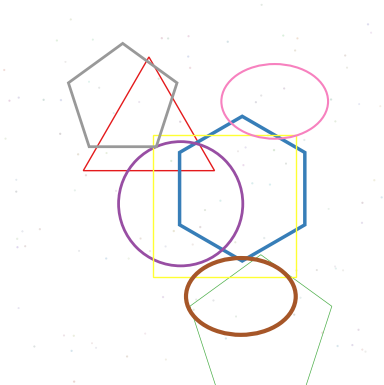[{"shape": "triangle", "thickness": 1, "radius": 0.98, "center": [0.387, 0.655]}, {"shape": "hexagon", "thickness": 2.5, "radius": 0.94, "center": [0.629, 0.51]}, {"shape": "pentagon", "thickness": 0.5, "radius": 0.97, "center": [0.677, 0.145]}, {"shape": "circle", "thickness": 2, "radius": 0.81, "center": [0.469, 0.471]}, {"shape": "square", "thickness": 1, "radius": 0.92, "center": [0.583, 0.466]}, {"shape": "oval", "thickness": 3, "radius": 0.71, "center": [0.626, 0.23]}, {"shape": "oval", "thickness": 1.5, "radius": 0.69, "center": [0.714, 0.737]}, {"shape": "pentagon", "thickness": 2, "radius": 0.74, "center": [0.319, 0.739]}]